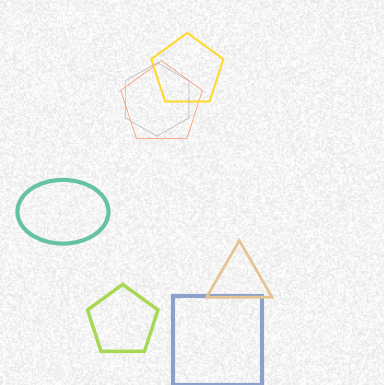[{"shape": "oval", "thickness": 3, "radius": 0.59, "center": [0.164, 0.45]}, {"shape": "pentagon", "thickness": 0.5, "radius": 0.56, "center": [0.42, 0.731]}, {"shape": "square", "thickness": 3, "radius": 0.58, "center": [0.565, 0.115]}, {"shape": "pentagon", "thickness": 2.5, "radius": 0.48, "center": [0.319, 0.165]}, {"shape": "pentagon", "thickness": 1.5, "radius": 0.49, "center": [0.487, 0.816]}, {"shape": "triangle", "thickness": 2, "radius": 0.49, "center": [0.622, 0.277]}, {"shape": "hexagon", "thickness": 0.5, "radius": 0.48, "center": [0.408, 0.742]}]